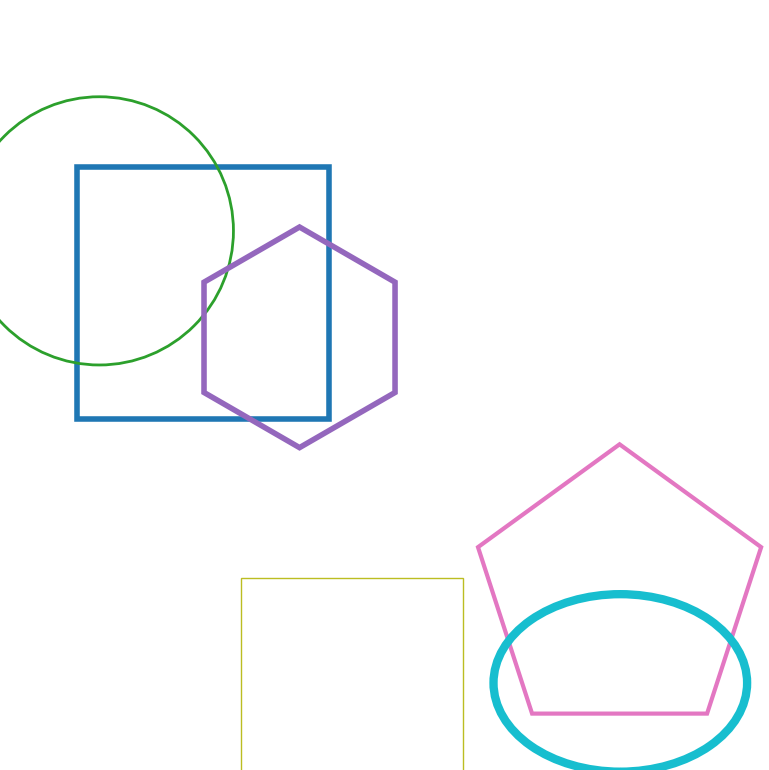[{"shape": "square", "thickness": 2, "radius": 0.82, "center": [0.263, 0.619]}, {"shape": "circle", "thickness": 1, "radius": 0.87, "center": [0.129, 0.7]}, {"shape": "hexagon", "thickness": 2, "radius": 0.72, "center": [0.389, 0.562]}, {"shape": "pentagon", "thickness": 1.5, "radius": 0.97, "center": [0.805, 0.23]}, {"shape": "square", "thickness": 0.5, "radius": 0.72, "center": [0.457, 0.105]}, {"shape": "oval", "thickness": 3, "radius": 0.82, "center": [0.806, 0.113]}]